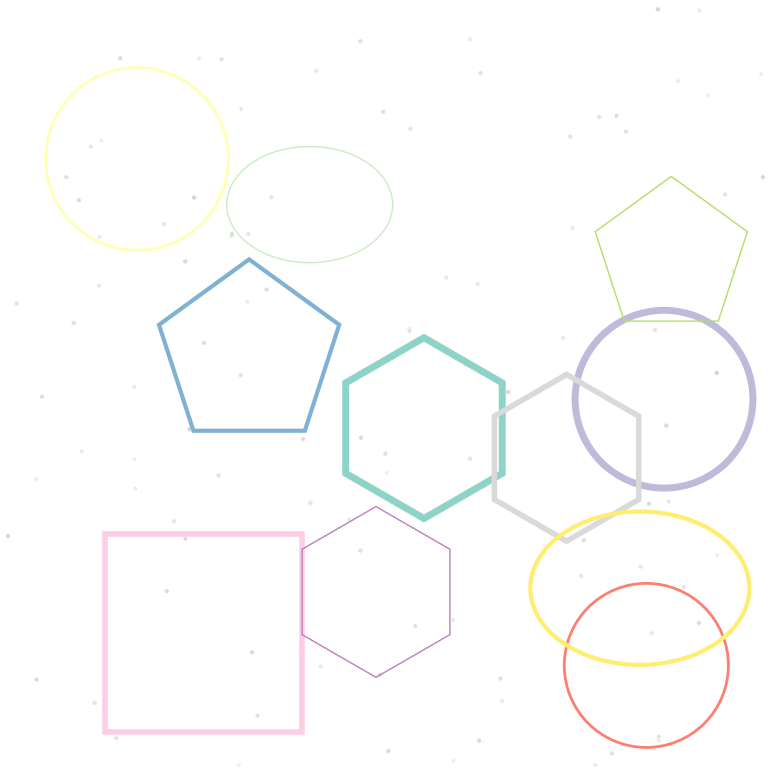[{"shape": "hexagon", "thickness": 2.5, "radius": 0.59, "center": [0.551, 0.444]}, {"shape": "circle", "thickness": 1, "radius": 0.59, "center": [0.178, 0.794]}, {"shape": "circle", "thickness": 2.5, "radius": 0.58, "center": [0.862, 0.482]}, {"shape": "circle", "thickness": 1, "radius": 0.53, "center": [0.839, 0.136]}, {"shape": "pentagon", "thickness": 1.5, "radius": 0.62, "center": [0.324, 0.54]}, {"shape": "pentagon", "thickness": 0.5, "radius": 0.52, "center": [0.872, 0.667]}, {"shape": "square", "thickness": 2, "radius": 0.64, "center": [0.264, 0.178]}, {"shape": "hexagon", "thickness": 2, "radius": 0.54, "center": [0.736, 0.405]}, {"shape": "hexagon", "thickness": 0.5, "radius": 0.55, "center": [0.488, 0.231]}, {"shape": "oval", "thickness": 0.5, "radius": 0.54, "center": [0.402, 0.734]}, {"shape": "oval", "thickness": 1.5, "radius": 0.71, "center": [0.831, 0.236]}]